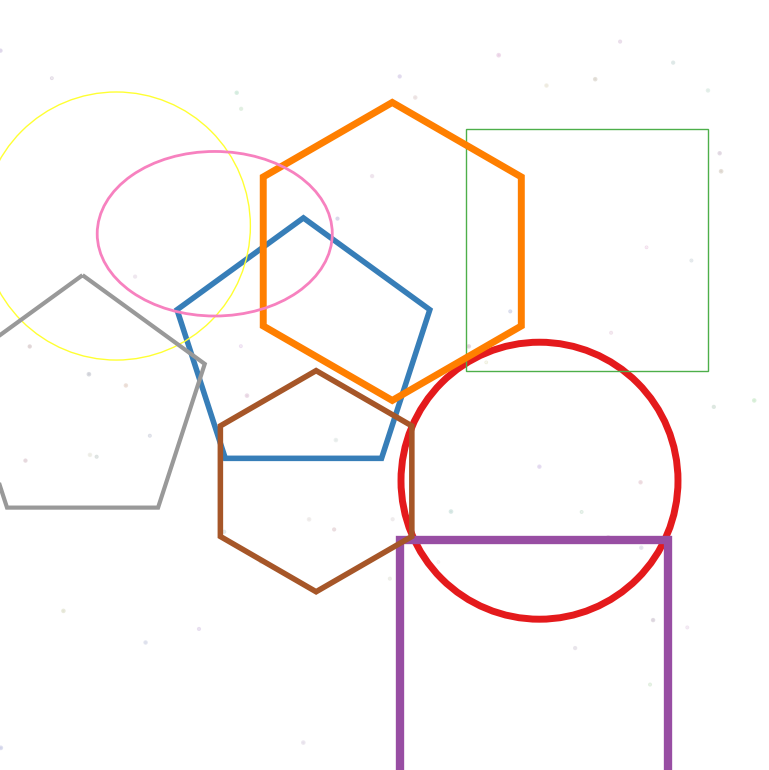[{"shape": "circle", "thickness": 2.5, "radius": 0.9, "center": [0.701, 0.376]}, {"shape": "pentagon", "thickness": 2, "radius": 0.86, "center": [0.394, 0.544]}, {"shape": "square", "thickness": 0.5, "radius": 0.79, "center": [0.762, 0.675]}, {"shape": "square", "thickness": 3, "radius": 0.87, "center": [0.694, 0.125]}, {"shape": "hexagon", "thickness": 2.5, "radius": 0.97, "center": [0.509, 0.673]}, {"shape": "circle", "thickness": 0.5, "radius": 0.87, "center": [0.151, 0.706]}, {"shape": "hexagon", "thickness": 2, "radius": 0.72, "center": [0.411, 0.375]}, {"shape": "oval", "thickness": 1, "radius": 0.76, "center": [0.279, 0.696]}, {"shape": "pentagon", "thickness": 1.5, "radius": 0.83, "center": [0.107, 0.476]}]